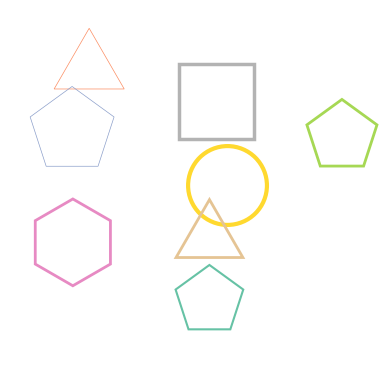[{"shape": "pentagon", "thickness": 1.5, "radius": 0.46, "center": [0.544, 0.219]}, {"shape": "triangle", "thickness": 0.5, "radius": 0.53, "center": [0.232, 0.821]}, {"shape": "pentagon", "thickness": 0.5, "radius": 0.57, "center": [0.187, 0.661]}, {"shape": "hexagon", "thickness": 2, "radius": 0.56, "center": [0.189, 0.37]}, {"shape": "pentagon", "thickness": 2, "radius": 0.48, "center": [0.888, 0.646]}, {"shape": "circle", "thickness": 3, "radius": 0.51, "center": [0.591, 0.518]}, {"shape": "triangle", "thickness": 2, "radius": 0.5, "center": [0.544, 0.381]}, {"shape": "square", "thickness": 2.5, "radius": 0.49, "center": [0.563, 0.737]}]